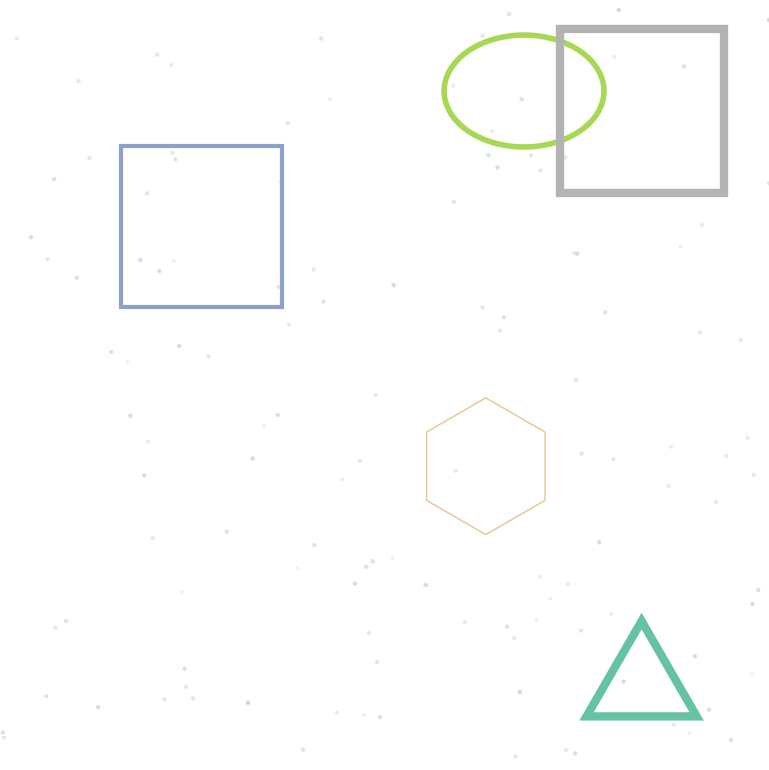[{"shape": "triangle", "thickness": 3, "radius": 0.41, "center": [0.833, 0.111]}, {"shape": "square", "thickness": 1.5, "radius": 0.52, "center": [0.262, 0.706]}, {"shape": "oval", "thickness": 2, "radius": 0.52, "center": [0.681, 0.882]}, {"shape": "hexagon", "thickness": 0.5, "radius": 0.44, "center": [0.631, 0.395]}, {"shape": "square", "thickness": 3, "radius": 0.53, "center": [0.834, 0.856]}]